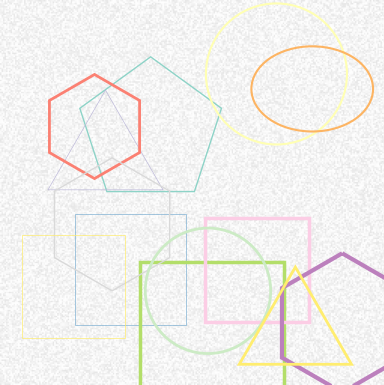[{"shape": "pentagon", "thickness": 1, "radius": 0.97, "center": [0.391, 0.659]}, {"shape": "circle", "thickness": 1.5, "radius": 0.92, "center": [0.718, 0.808]}, {"shape": "triangle", "thickness": 0.5, "radius": 0.86, "center": [0.274, 0.593]}, {"shape": "hexagon", "thickness": 2, "radius": 0.68, "center": [0.245, 0.671]}, {"shape": "square", "thickness": 0.5, "radius": 0.72, "center": [0.338, 0.299]}, {"shape": "oval", "thickness": 1.5, "radius": 0.79, "center": [0.811, 0.769]}, {"shape": "square", "thickness": 2.5, "radius": 0.94, "center": [0.551, 0.131]}, {"shape": "square", "thickness": 2.5, "radius": 0.67, "center": [0.668, 0.298]}, {"shape": "hexagon", "thickness": 1, "radius": 0.86, "center": [0.291, 0.417]}, {"shape": "hexagon", "thickness": 3, "radius": 0.9, "center": [0.889, 0.161]}, {"shape": "circle", "thickness": 2, "radius": 0.81, "center": [0.54, 0.245]}, {"shape": "square", "thickness": 0.5, "radius": 0.67, "center": [0.191, 0.256]}, {"shape": "triangle", "thickness": 2, "radius": 0.84, "center": [0.767, 0.138]}]